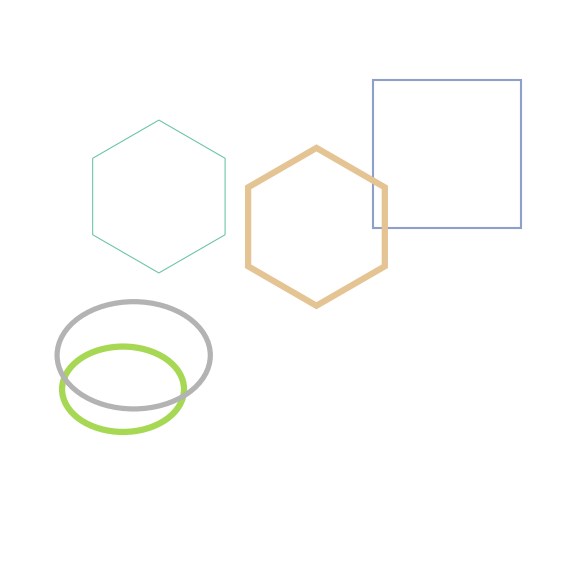[{"shape": "hexagon", "thickness": 0.5, "radius": 0.66, "center": [0.275, 0.659]}, {"shape": "square", "thickness": 1, "radius": 0.64, "center": [0.774, 0.733]}, {"shape": "oval", "thickness": 3, "radius": 0.53, "center": [0.213, 0.325]}, {"shape": "hexagon", "thickness": 3, "radius": 0.68, "center": [0.548, 0.606]}, {"shape": "oval", "thickness": 2.5, "radius": 0.66, "center": [0.232, 0.384]}]